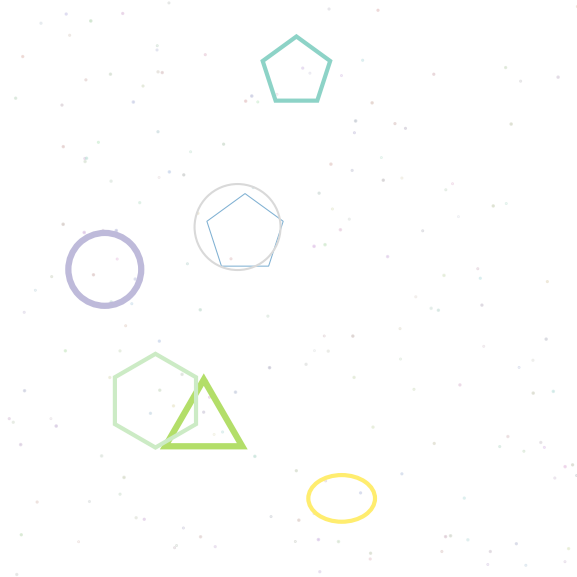[{"shape": "pentagon", "thickness": 2, "radius": 0.31, "center": [0.513, 0.875]}, {"shape": "circle", "thickness": 3, "radius": 0.32, "center": [0.181, 0.533]}, {"shape": "pentagon", "thickness": 0.5, "radius": 0.35, "center": [0.424, 0.594]}, {"shape": "triangle", "thickness": 3, "radius": 0.38, "center": [0.353, 0.265]}, {"shape": "circle", "thickness": 1, "radius": 0.37, "center": [0.411, 0.606]}, {"shape": "hexagon", "thickness": 2, "radius": 0.41, "center": [0.269, 0.305]}, {"shape": "oval", "thickness": 2, "radius": 0.29, "center": [0.592, 0.136]}]